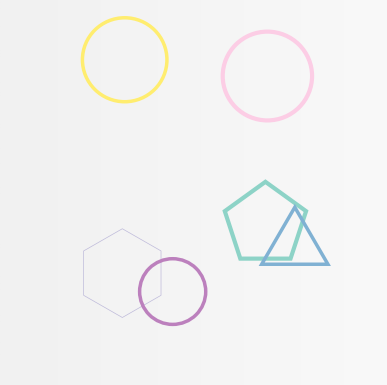[{"shape": "pentagon", "thickness": 3, "radius": 0.55, "center": [0.685, 0.417]}, {"shape": "hexagon", "thickness": 0.5, "radius": 0.58, "center": [0.316, 0.291]}, {"shape": "triangle", "thickness": 2.5, "radius": 0.49, "center": [0.761, 0.363]}, {"shape": "circle", "thickness": 3, "radius": 0.58, "center": [0.69, 0.803]}, {"shape": "circle", "thickness": 2.5, "radius": 0.43, "center": [0.446, 0.243]}, {"shape": "circle", "thickness": 2.5, "radius": 0.55, "center": [0.322, 0.845]}]